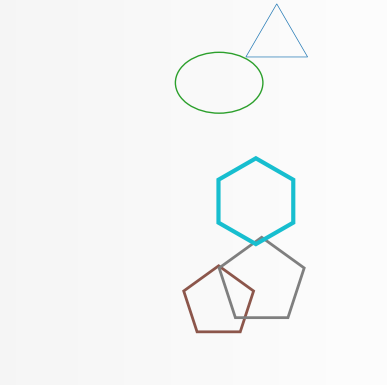[{"shape": "triangle", "thickness": 0.5, "radius": 0.46, "center": [0.714, 0.898]}, {"shape": "oval", "thickness": 1, "radius": 0.56, "center": [0.566, 0.785]}, {"shape": "pentagon", "thickness": 2, "radius": 0.47, "center": [0.564, 0.215]}, {"shape": "pentagon", "thickness": 2, "radius": 0.58, "center": [0.675, 0.268]}, {"shape": "hexagon", "thickness": 3, "radius": 0.56, "center": [0.66, 0.477]}]